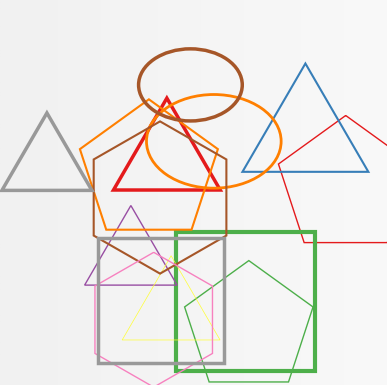[{"shape": "triangle", "thickness": 2.5, "radius": 0.8, "center": [0.431, 0.586]}, {"shape": "pentagon", "thickness": 1, "radius": 0.91, "center": [0.892, 0.518]}, {"shape": "triangle", "thickness": 1.5, "radius": 0.94, "center": [0.788, 0.647]}, {"shape": "pentagon", "thickness": 1, "radius": 0.87, "center": [0.642, 0.149]}, {"shape": "square", "thickness": 3, "radius": 0.9, "center": [0.634, 0.216]}, {"shape": "triangle", "thickness": 1, "radius": 0.69, "center": [0.338, 0.328]}, {"shape": "oval", "thickness": 2, "radius": 0.87, "center": [0.552, 0.633]}, {"shape": "pentagon", "thickness": 1.5, "radius": 0.94, "center": [0.384, 0.555]}, {"shape": "triangle", "thickness": 0.5, "radius": 0.73, "center": [0.442, 0.19]}, {"shape": "oval", "thickness": 2.5, "radius": 0.67, "center": [0.491, 0.779]}, {"shape": "hexagon", "thickness": 1.5, "radius": 0.99, "center": [0.413, 0.487]}, {"shape": "hexagon", "thickness": 1, "radius": 0.88, "center": [0.397, 0.17]}, {"shape": "square", "thickness": 2.5, "radius": 0.82, "center": [0.416, 0.219]}, {"shape": "triangle", "thickness": 2.5, "radius": 0.67, "center": [0.121, 0.573]}]